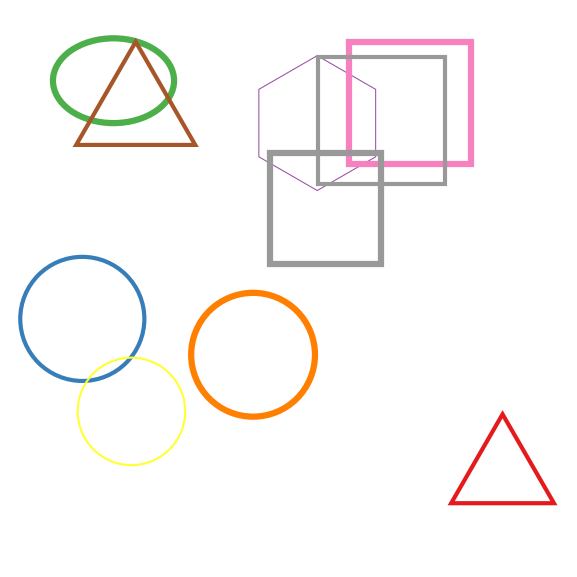[{"shape": "triangle", "thickness": 2, "radius": 0.51, "center": [0.87, 0.179]}, {"shape": "circle", "thickness": 2, "radius": 0.54, "center": [0.143, 0.447]}, {"shape": "oval", "thickness": 3, "radius": 0.52, "center": [0.197, 0.859]}, {"shape": "hexagon", "thickness": 0.5, "radius": 0.58, "center": [0.549, 0.786]}, {"shape": "circle", "thickness": 3, "radius": 0.54, "center": [0.438, 0.385]}, {"shape": "circle", "thickness": 1, "radius": 0.47, "center": [0.228, 0.287]}, {"shape": "triangle", "thickness": 2, "radius": 0.6, "center": [0.235, 0.808]}, {"shape": "square", "thickness": 3, "radius": 0.53, "center": [0.709, 0.82]}, {"shape": "square", "thickness": 3, "radius": 0.48, "center": [0.564, 0.638]}, {"shape": "square", "thickness": 2, "radius": 0.55, "center": [0.661, 0.79]}]